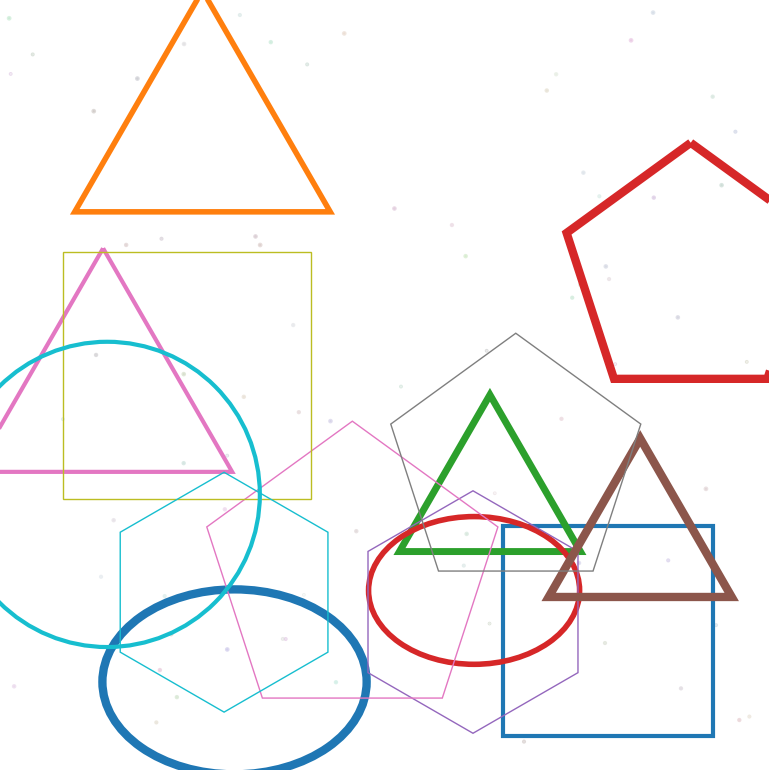[{"shape": "oval", "thickness": 3, "radius": 0.86, "center": [0.305, 0.114]}, {"shape": "square", "thickness": 1.5, "radius": 0.68, "center": [0.79, 0.181]}, {"shape": "triangle", "thickness": 2, "radius": 0.96, "center": [0.263, 0.821]}, {"shape": "triangle", "thickness": 2.5, "radius": 0.68, "center": [0.636, 0.352]}, {"shape": "pentagon", "thickness": 3, "radius": 0.85, "center": [0.897, 0.645]}, {"shape": "oval", "thickness": 2, "radius": 0.69, "center": [0.616, 0.233]}, {"shape": "hexagon", "thickness": 0.5, "radius": 0.79, "center": [0.614, 0.205]}, {"shape": "triangle", "thickness": 3, "radius": 0.69, "center": [0.831, 0.293]}, {"shape": "triangle", "thickness": 1.5, "radius": 0.97, "center": [0.134, 0.484]}, {"shape": "pentagon", "thickness": 0.5, "radius": 0.99, "center": [0.458, 0.254]}, {"shape": "pentagon", "thickness": 0.5, "radius": 0.85, "center": [0.67, 0.396]}, {"shape": "square", "thickness": 0.5, "radius": 0.8, "center": [0.243, 0.512]}, {"shape": "hexagon", "thickness": 0.5, "radius": 0.78, "center": [0.291, 0.231]}, {"shape": "circle", "thickness": 1.5, "radius": 0.99, "center": [0.139, 0.358]}]